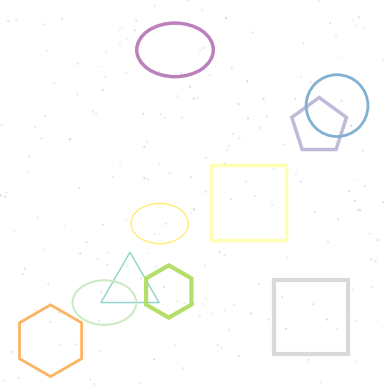[{"shape": "triangle", "thickness": 1, "radius": 0.44, "center": [0.338, 0.258]}, {"shape": "square", "thickness": 2.5, "radius": 0.49, "center": [0.646, 0.474]}, {"shape": "pentagon", "thickness": 2.5, "radius": 0.37, "center": [0.829, 0.672]}, {"shape": "circle", "thickness": 2, "radius": 0.4, "center": [0.875, 0.726]}, {"shape": "hexagon", "thickness": 2, "radius": 0.47, "center": [0.131, 0.115]}, {"shape": "hexagon", "thickness": 3, "radius": 0.34, "center": [0.438, 0.243]}, {"shape": "square", "thickness": 3, "radius": 0.48, "center": [0.808, 0.176]}, {"shape": "oval", "thickness": 2.5, "radius": 0.5, "center": [0.455, 0.87]}, {"shape": "oval", "thickness": 1.5, "radius": 0.41, "center": [0.271, 0.214]}, {"shape": "oval", "thickness": 1, "radius": 0.37, "center": [0.415, 0.419]}]